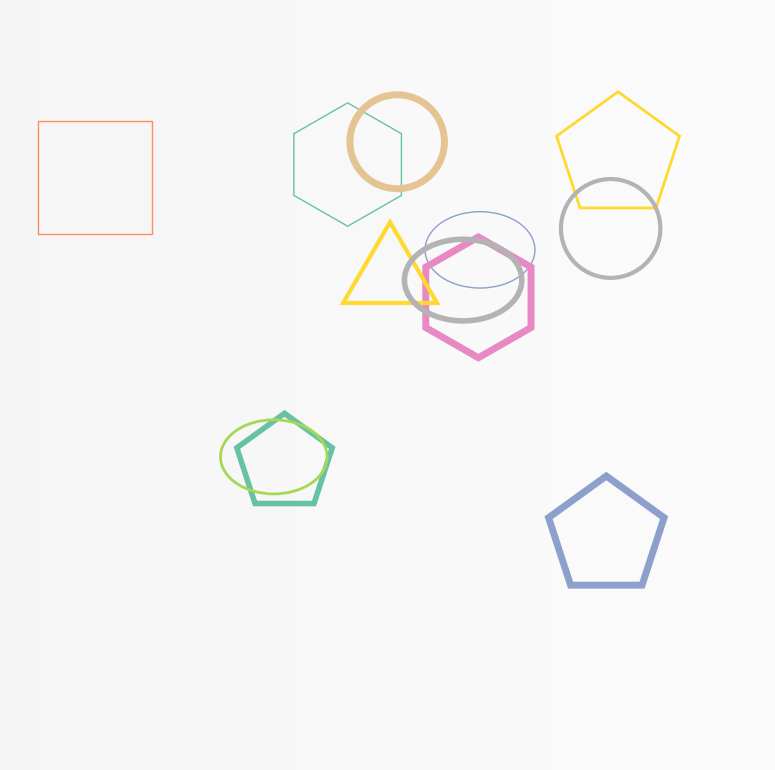[{"shape": "pentagon", "thickness": 2, "radius": 0.32, "center": [0.367, 0.398]}, {"shape": "hexagon", "thickness": 0.5, "radius": 0.4, "center": [0.449, 0.786]}, {"shape": "square", "thickness": 0.5, "radius": 0.37, "center": [0.122, 0.769]}, {"shape": "oval", "thickness": 0.5, "radius": 0.35, "center": [0.619, 0.676]}, {"shape": "pentagon", "thickness": 2.5, "radius": 0.39, "center": [0.782, 0.303]}, {"shape": "hexagon", "thickness": 2.5, "radius": 0.39, "center": [0.617, 0.614]}, {"shape": "oval", "thickness": 1, "radius": 0.34, "center": [0.353, 0.407]}, {"shape": "triangle", "thickness": 1.5, "radius": 0.35, "center": [0.503, 0.641]}, {"shape": "pentagon", "thickness": 1, "radius": 0.42, "center": [0.797, 0.797]}, {"shape": "circle", "thickness": 2.5, "radius": 0.3, "center": [0.512, 0.816]}, {"shape": "oval", "thickness": 2, "radius": 0.38, "center": [0.598, 0.636]}, {"shape": "circle", "thickness": 1.5, "radius": 0.32, "center": [0.788, 0.703]}]